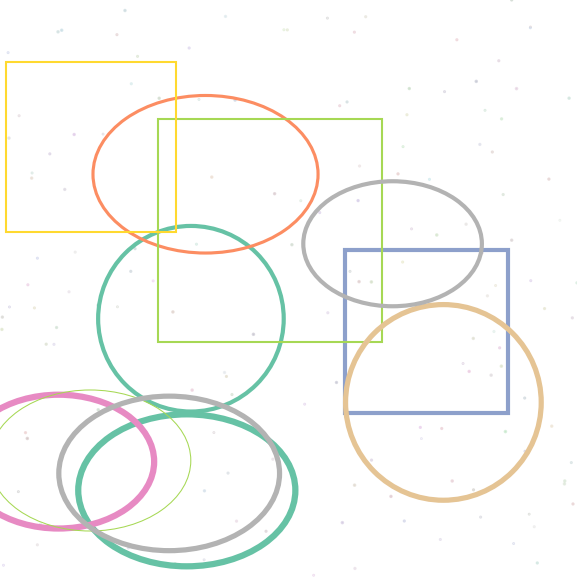[{"shape": "circle", "thickness": 2, "radius": 0.8, "center": [0.331, 0.447]}, {"shape": "oval", "thickness": 3, "radius": 0.94, "center": [0.323, 0.15]}, {"shape": "oval", "thickness": 1.5, "radius": 0.97, "center": [0.356, 0.697]}, {"shape": "square", "thickness": 2, "radius": 0.71, "center": [0.738, 0.426]}, {"shape": "oval", "thickness": 3, "radius": 0.83, "center": [0.101, 0.2]}, {"shape": "square", "thickness": 1, "radius": 0.97, "center": [0.468, 0.6]}, {"shape": "oval", "thickness": 0.5, "radius": 0.87, "center": [0.156, 0.202]}, {"shape": "square", "thickness": 1, "radius": 0.74, "center": [0.157, 0.745]}, {"shape": "circle", "thickness": 2.5, "radius": 0.85, "center": [0.768, 0.302]}, {"shape": "oval", "thickness": 2.5, "radius": 0.96, "center": [0.293, 0.179]}, {"shape": "oval", "thickness": 2, "radius": 0.77, "center": [0.68, 0.577]}]